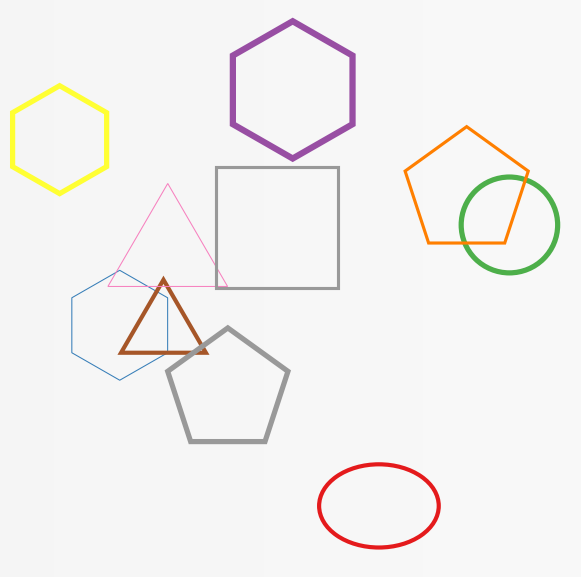[{"shape": "oval", "thickness": 2, "radius": 0.51, "center": [0.652, 0.123]}, {"shape": "hexagon", "thickness": 0.5, "radius": 0.48, "center": [0.206, 0.436]}, {"shape": "circle", "thickness": 2.5, "radius": 0.41, "center": [0.876, 0.61]}, {"shape": "hexagon", "thickness": 3, "radius": 0.59, "center": [0.504, 0.843]}, {"shape": "pentagon", "thickness": 1.5, "radius": 0.56, "center": [0.803, 0.668]}, {"shape": "hexagon", "thickness": 2.5, "radius": 0.47, "center": [0.103, 0.757]}, {"shape": "triangle", "thickness": 2, "radius": 0.42, "center": [0.281, 0.43]}, {"shape": "triangle", "thickness": 0.5, "radius": 0.59, "center": [0.289, 0.563]}, {"shape": "pentagon", "thickness": 2.5, "radius": 0.54, "center": [0.392, 0.322]}, {"shape": "square", "thickness": 1.5, "radius": 0.53, "center": [0.477, 0.605]}]